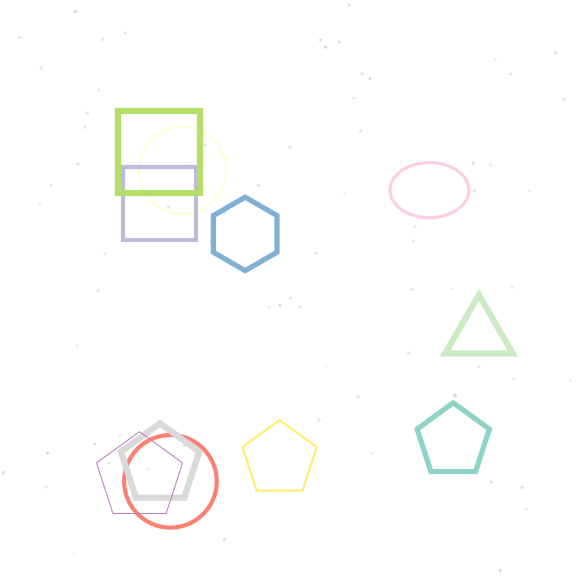[{"shape": "pentagon", "thickness": 2.5, "radius": 0.33, "center": [0.785, 0.236]}, {"shape": "circle", "thickness": 0.5, "radius": 0.38, "center": [0.316, 0.704]}, {"shape": "square", "thickness": 2, "radius": 0.32, "center": [0.277, 0.647]}, {"shape": "circle", "thickness": 2, "radius": 0.4, "center": [0.295, 0.166]}, {"shape": "hexagon", "thickness": 2.5, "radius": 0.32, "center": [0.425, 0.594]}, {"shape": "square", "thickness": 3, "radius": 0.36, "center": [0.275, 0.736]}, {"shape": "oval", "thickness": 1.5, "radius": 0.34, "center": [0.744, 0.67]}, {"shape": "pentagon", "thickness": 3, "radius": 0.36, "center": [0.277, 0.195]}, {"shape": "pentagon", "thickness": 0.5, "radius": 0.39, "center": [0.242, 0.173]}, {"shape": "triangle", "thickness": 3, "radius": 0.34, "center": [0.829, 0.421]}, {"shape": "pentagon", "thickness": 1, "radius": 0.34, "center": [0.484, 0.204]}]